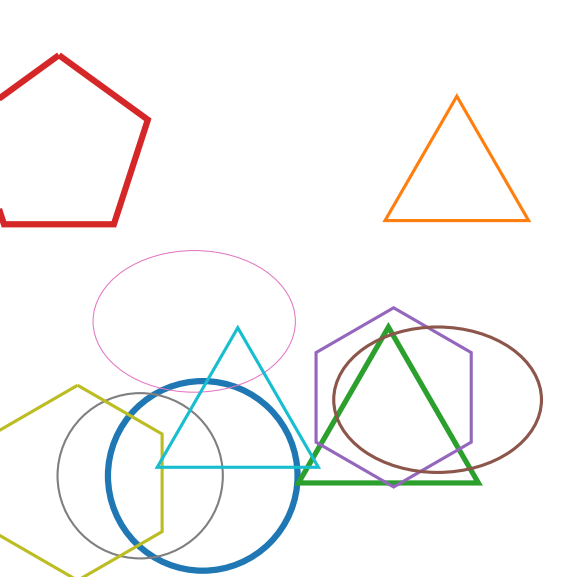[{"shape": "circle", "thickness": 3, "radius": 0.82, "center": [0.351, 0.175]}, {"shape": "triangle", "thickness": 1.5, "radius": 0.72, "center": [0.791, 0.689]}, {"shape": "triangle", "thickness": 2.5, "radius": 0.9, "center": [0.673, 0.253]}, {"shape": "pentagon", "thickness": 3, "radius": 0.81, "center": [0.102, 0.742]}, {"shape": "hexagon", "thickness": 1.5, "radius": 0.78, "center": [0.682, 0.311]}, {"shape": "oval", "thickness": 1.5, "radius": 0.9, "center": [0.758, 0.307]}, {"shape": "oval", "thickness": 0.5, "radius": 0.88, "center": [0.336, 0.443]}, {"shape": "circle", "thickness": 1, "radius": 0.72, "center": [0.243, 0.175]}, {"shape": "hexagon", "thickness": 1.5, "radius": 0.84, "center": [0.134, 0.163]}, {"shape": "triangle", "thickness": 1.5, "radius": 0.81, "center": [0.412, 0.271]}]